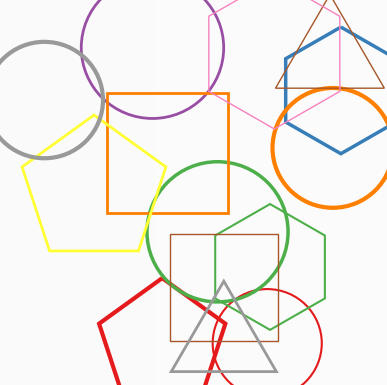[{"shape": "pentagon", "thickness": 3, "radius": 0.86, "center": [0.419, 0.106]}, {"shape": "circle", "thickness": 1.5, "radius": 0.7, "center": [0.69, 0.108]}, {"shape": "hexagon", "thickness": 2.5, "radius": 0.82, "center": [0.88, 0.765]}, {"shape": "hexagon", "thickness": 1.5, "radius": 0.82, "center": [0.697, 0.307]}, {"shape": "circle", "thickness": 2.5, "radius": 0.91, "center": [0.561, 0.398]}, {"shape": "circle", "thickness": 2, "radius": 0.92, "center": [0.393, 0.876]}, {"shape": "circle", "thickness": 3, "radius": 0.78, "center": [0.859, 0.616]}, {"shape": "square", "thickness": 2, "radius": 0.78, "center": [0.433, 0.603]}, {"shape": "pentagon", "thickness": 2, "radius": 0.98, "center": [0.243, 0.506]}, {"shape": "triangle", "thickness": 1, "radius": 0.81, "center": [0.851, 0.852]}, {"shape": "square", "thickness": 1, "radius": 0.7, "center": [0.577, 0.253]}, {"shape": "hexagon", "thickness": 1, "radius": 0.98, "center": [0.708, 0.86]}, {"shape": "triangle", "thickness": 2, "radius": 0.78, "center": [0.578, 0.113]}, {"shape": "circle", "thickness": 3, "radius": 0.76, "center": [0.115, 0.74]}]